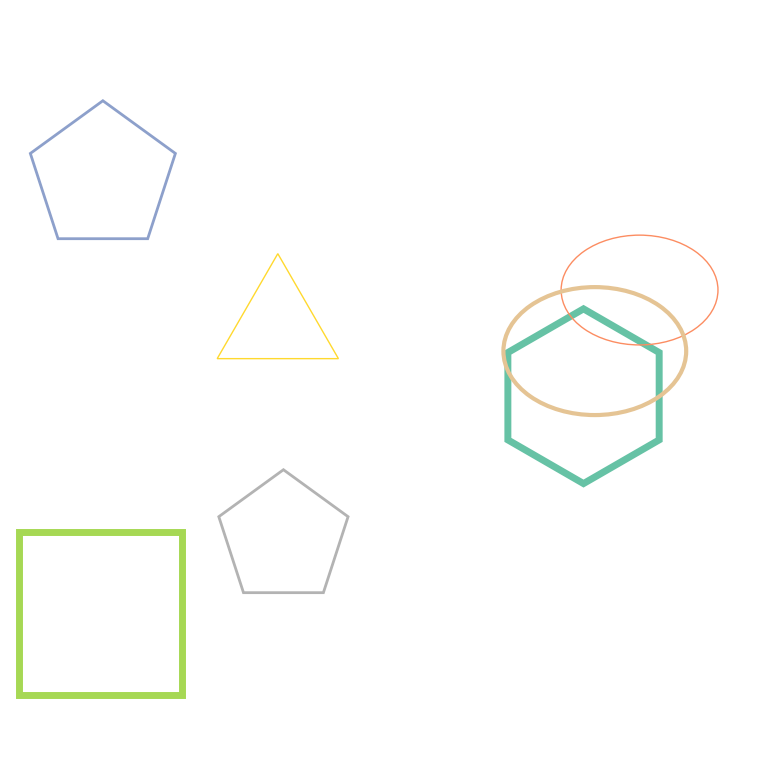[{"shape": "hexagon", "thickness": 2.5, "radius": 0.57, "center": [0.758, 0.485]}, {"shape": "oval", "thickness": 0.5, "radius": 0.51, "center": [0.831, 0.623]}, {"shape": "pentagon", "thickness": 1, "radius": 0.5, "center": [0.134, 0.77]}, {"shape": "square", "thickness": 2.5, "radius": 0.53, "center": [0.131, 0.204]}, {"shape": "triangle", "thickness": 0.5, "radius": 0.45, "center": [0.361, 0.58]}, {"shape": "oval", "thickness": 1.5, "radius": 0.59, "center": [0.772, 0.544]}, {"shape": "pentagon", "thickness": 1, "radius": 0.44, "center": [0.368, 0.302]}]